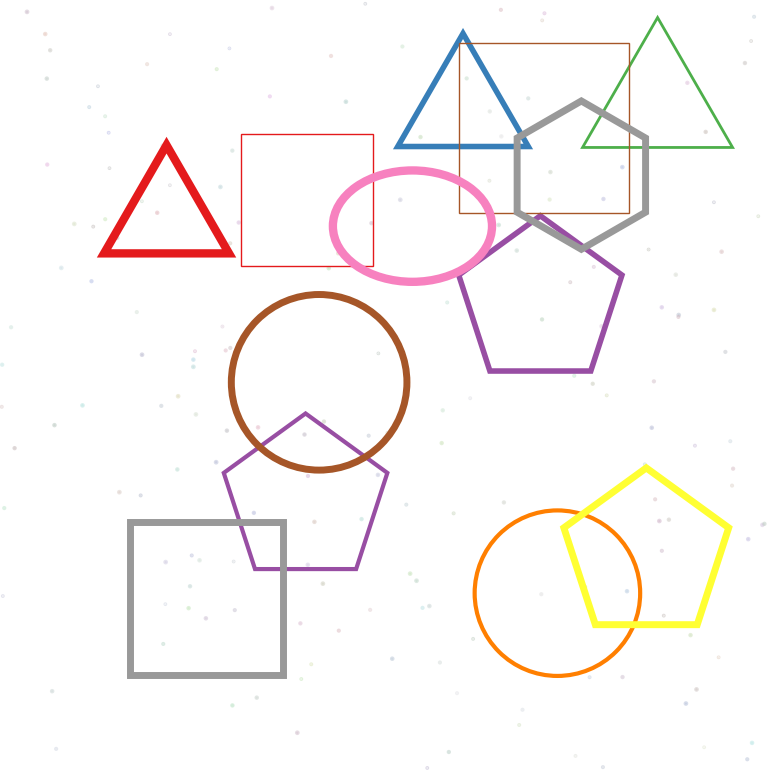[{"shape": "square", "thickness": 0.5, "radius": 0.43, "center": [0.399, 0.74]}, {"shape": "triangle", "thickness": 3, "radius": 0.47, "center": [0.216, 0.718]}, {"shape": "triangle", "thickness": 2, "radius": 0.49, "center": [0.601, 0.859]}, {"shape": "triangle", "thickness": 1, "radius": 0.56, "center": [0.854, 0.865]}, {"shape": "pentagon", "thickness": 2, "radius": 0.56, "center": [0.702, 0.608]}, {"shape": "pentagon", "thickness": 1.5, "radius": 0.56, "center": [0.397, 0.351]}, {"shape": "circle", "thickness": 1.5, "radius": 0.54, "center": [0.724, 0.23]}, {"shape": "pentagon", "thickness": 2.5, "radius": 0.56, "center": [0.839, 0.28]}, {"shape": "square", "thickness": 0.5, "radius": 0.55, "center": [0.706, 0.834]}, {"shape": "circle", "thickness": 2.5, "radius": 0.57, "center": [0.414, 0.503]}, {"shape": "oval", "thickness": 3, "radius": 0.52, "center": [0.536, 0.706]}, {"shape": "square", "thickness": 2.5, "radius": 0.5, "center": [0.268, 0.223]}, {"shape": "hexagon", "thickness": 2.5, "radius": 0.48, "center": [0.755, 0.773]}]